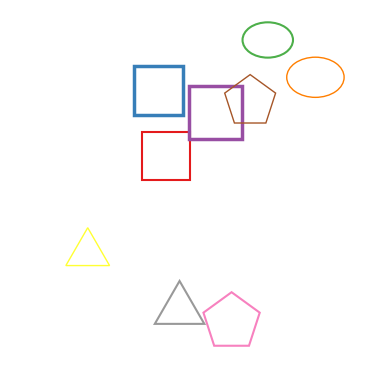[{"shape": "square", "thickness": 1.5, "radius": 0.31, "center": [0.432, 0.594]}, {"shape": "square", "thickness": 2.5, "radius": 0.32, "center": [0.412, 0.766]}, {"shape": "oval", "thickness": 1.5, "radius": 0.33, "center": [0.696, 0.896]}, {"shape": "square", "thickness": 2.5, "radius": 0.35, "center": [0.56, 0.707]}, {"shape": "oval", "thickness": 1, "radius": 0.37, "center": [0.819, 0.799]}, {"shape": "triangle", "thickness": 1, "radius": 0.33, "center": [0.228, 0.343]}, {"shape": "pentagon", "thickness": 1, "radius": 0.35, "center": [0.65, 0.737]}, {"shape": "pentagon", "thickness": 1.5, "radius": 0.38, "center": [0.602, 0.164]}, {"shape": "triangle", "thickness": 1.5, "radius": 0.37, "center": [0.466, 0.196]}]